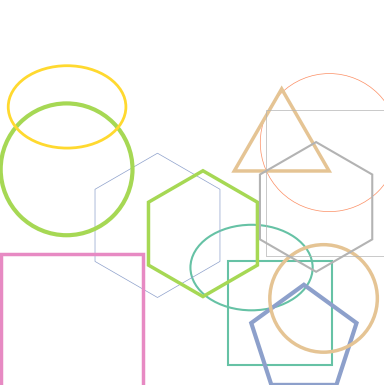[{"shape": "square", "thickness": 1.5, "radius": 0.68, "center": [0.727, 0.187]}, {"shape": "oval", "thickness": 1.5, "radius": 0.79, "center": [0.653, 0.305]}, {"shape": "circle", "thickness": 0.5, "radius": 0.9, "center": [0.855, 0.63]}, {"shape": "pentagon", "thickness": 3, "radius": 0.72, "center": [0.789, 0.117]}, {"shape": "hexagon", "thickness": 0.5, "radius": 0.94, "center": [0.409, 0.415]}, {"shape": "square", "thickness": 2.5, "radius": 0.92, "center": [0.187, 0.155]}, {"shape": "circle", "thickness": 3, "radius": 0.86, "center": [0.173, 0.56]}, {"shape": "hexagon", "thickness": 2.5, "radius": 0.82, "center": [0.527, 0.393]}, {"shape": "oval", "thickness": 2, "radius": 0.76, "center": [0.174, 0.722]}, {"shape": "circle", "thickness": 2.5, "radius": 0.7, "center": [0.84, 0.225]}, {"shape": "triangle", "thickness": 2.5, "radius": 0.71, "center": [0.732, 0.627]}, {"shape": "square", "thickness": 0.5, "radius": 0.95, "center": [0.88, 0.524]}, {"shape": "hexagon", "thickness": 1.5, "radius": 0.84, "center": [0.821, 0.462]}]